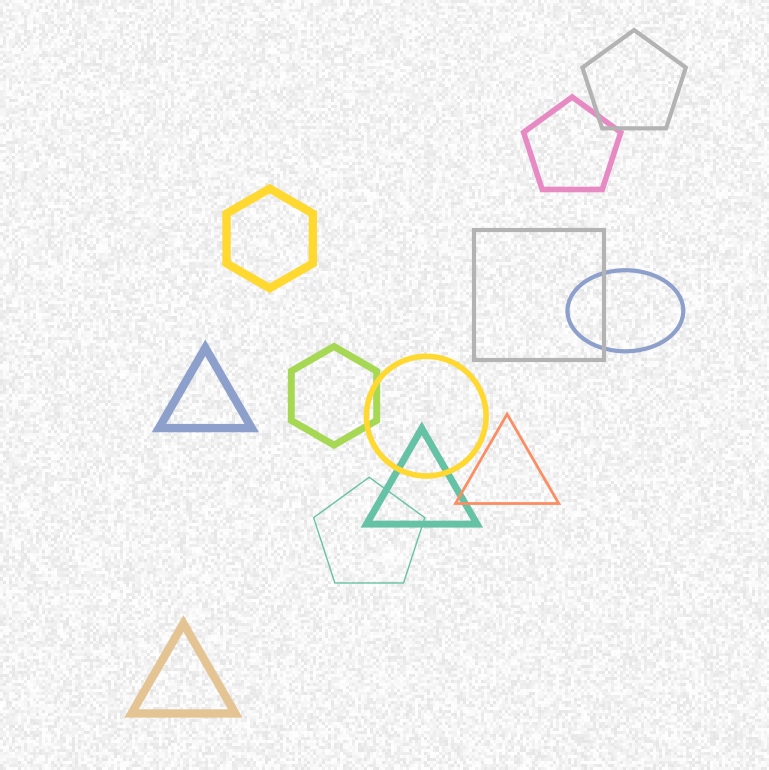[{"shape": "pentagon", "thickness": 0.5, "radius": 0.38, "center": [0.479, 0.304]}, {"shape": "triangle", "thickness": 2.5, "radius": 0.41, "center": [0.548, 0.361]}, {"shape": "triangle", "thickness": 1, "radius": 0.39, "center": [0.659, 0.385]}, {"shape": "triangle", "thickness": 3, "radius": 0.35, "center": [0.267, 0.479]}, {"shape": "oval", "thickness": 1.5, "radius": 0.38, "center": [0.812, 0.596]}, {"shape": "pentagon", "thickness": 2, "radius": 0.33, "center": [0.743, 0.808]}, {"shape": "hexagon", "thickness": 2.5, "radius": 0.32, "center": [0.434, 0.486]}, {"shape": "circle", "thickness": 2, "radius": 0.39, "center": [0.554, 0.46]}, {"shape": "hexagon", "thickness": 3, "radius": 0.32, "center": [0.35, 0.69]}, {"shape": "triangle", "thickness": 3, "radius": 0.39, "center": [0.238, 0.112]}, {"shape": "square", "thickness": 1.5, "radius": 0.42, "center": [0.7, 0.617]}, {"shape": "pentagon", "thickness": 1.5, "radius": 0.35, "center": [0.824, 0.89]}]